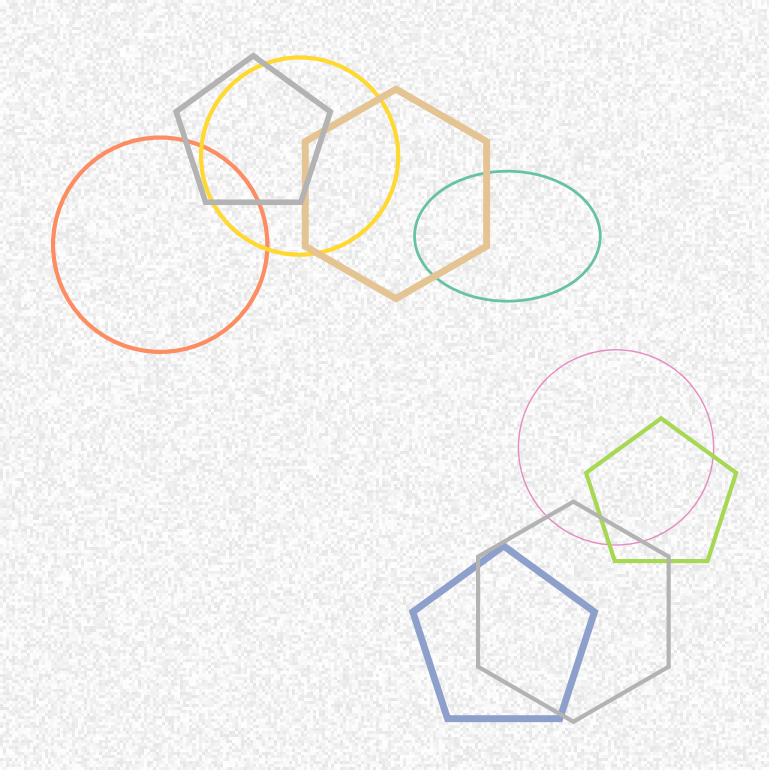[{"shape": "oval", "thickness": 1, "radius": 0.6, "center": [0.659, 0.693]}, {"shape": "circle", "thickness": 1.5, "radius": 0.7, "center": [0.208, 0.682]}, {"shape": "pentagon", "thickness": 2.5, "radius": 0.62, "center": [0.654, 0.167]}, {"shape": "circle", "thickness": 0.5, "radius": 0.63, "center": [0.8, 0.419]}, {"shape": "pentagon", "thickness": 1.5, "radius": 0.51, "center": [0.859, 0.354]}, {"shape": "circle", "thickness": 1.5, "radius": 0.64, "center": [0.389, 0.797]}, {"shape": "hexagon", "thickness": 2.5, "radius": 0.68, "center": [0.514, 0.748]}, {"shape": "hexagon", "thickness": 1.5, "radius": 0.71, "center": [0.745, 0.206]}, {"shape": "pentagon", "thickness": 2, "radius": 0.53, "center": [0.329, 0.822]}]